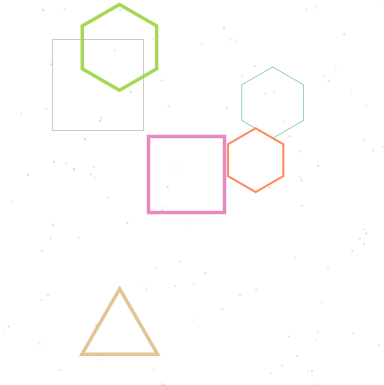[{"shape": "hexagon", "thickness": 0.5, "radius": 0.46, "center": [0.708, 0.734]}, {"shape": "hexagon", "thickness": 1.5, "radius": 0.41, "center": [0.664, 0.584]}, {"shape": "square", "thickness": 2.5, "radius": 0.49, "center": [0.484, 0.548]}, {"shape": "hexagon", "thickness": 2.5, "radius": 0.56, "center": [0.31, 0.877]}, {"shape": "triangle", "thickness": 2.5, "radius": 0.57, "center": [0.311, 0.136]}, {"shape": "square", "thickness": 0.5, "radius": 0.59, "center": [0.253, 0.78]}]